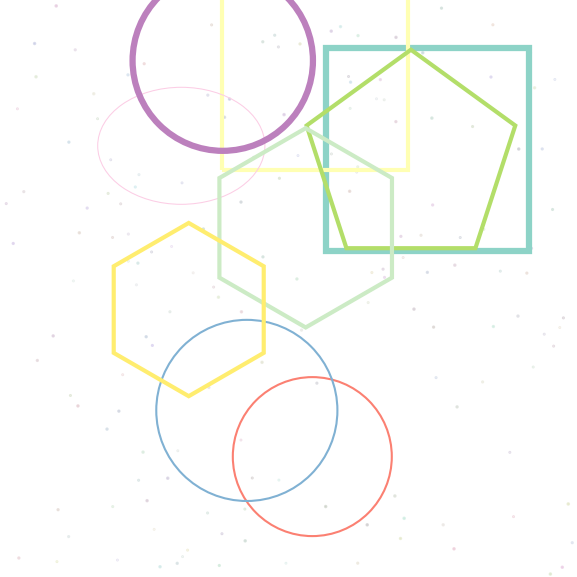[{"shape": "square", "thickness": 3, "radius": 0.88, "center": [0.74, 0.741]}, {"shape": "square", "thickness": 2, "radius": 0.81, "center": [0.546, 0.866]}, {"shape": "circle", "thickness": 1, "radius": 0.69, "center": [0.541, 0.208]}, {"shape": "circle", "thickness": 1, "radius": 0.78, "center": [0.427, 0.288]}, {"shape": "pentagon", "thickness": 2, "radius": 0.95, "center": [0.712, 0.723]}, {"shape": "oval", "thickness": 0.5, "radius": 0.72, "center": [0.314, 0.747]}, {"shape": "circle", "thickness": 3, "radius": 0.78, "center": [0.386, 0.894]}, {"shape": "hexagon", "thickness": 2, "radius": 0.86, "center": [0.529, 0.605]}, {"shape": "hexagon", "thickness": 2, "radius": 0.75, "center": [0.327, 0.463]}]